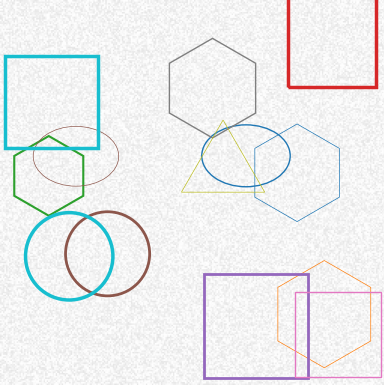[{"shape": "oval", "thickness": 1, "radius": 0.57, "center": [0.639, 0.595]}, {"shape": "hexagon", "thickness": 0.5, "radius": 0.63, "center": [0.772, 0.551]}, {"shape": "hexagon", "thickness": 0.5, "radius": 0.7, "center": [0.842, 0.184]}, {"shape": "hexagon", "thickness": 1.5, "radius": 0.52, "center": [0.127, 0.543]}, {"shape": "square", "thickness": 2.5, "radius": 0.57, "center": [0.862, 0.889]}, {"shape": "square", "thickness": 2, "radius": 0.68, "center": [0.665, 0.153]}, {"shape": "oval", "thickness": 0.5, "radius": 0.55, "center": [0.197, 0.594]}, {"shape": "circle", "thickness": 2, "radius": 0.55, "center": [0.279, 0.341]}, {"shape": "square", "thickness": 1, "radius": 0.56, "center": [0.877, 0.131]}, {"shape": "hexagon", "thickness": 1, "radius": 0.65, "center": [0.552, 0.771]}, {"shape": "triangle", "thickness": 0.5, "radius": 0.62, "center": [0.579, 0.563]}, {"shape": "square", "thickness": 2.5, "radius": 0.6, "center": [0.133, 0.735]}, {"shape": "circle", "thickness": 2.5, "radius": 0.57, "center": [0.18, 0.334]}]